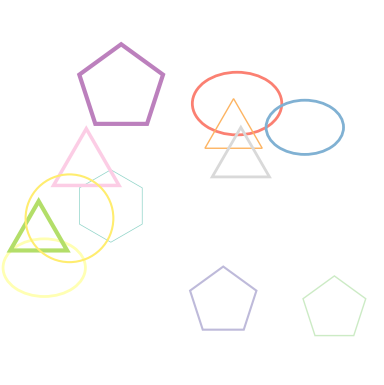[{"shape": "hexagon", "thickness": 0.5, "radius": 0.47, "center": [0.288, 0.465]}, {"shape": "oval", "thickness": 2, "radius": 0.53, "center": [0.115, 0.305]}, {"shape": "pentagon", "thickness": 1.5, "radius": 0.45, "center": [0.58, 0.217]}, {"shape": "oval", "thickness": 2, "radius": 0.58, "center": [0.616, 0.731]}, {"shape": "oval", "thickness": 2, "radius": 0.5, "center": [0.792, 0.669]}, {"shape": "triangle", "thickness": 1, "radius": 0.43, "center": [0.607, 0.658]}, {"shape": "triangle", "thickness": 3, "radius": 0.43, "center": [0.1, 0.392]}, {"shape": "triangle", "thickness": 2.5, "radius": 0.49, "center": [0.224, 0.567]}, {"shape": "triangle", "thickness": 2, "radius": 0.43, "center": [0.626, 0.583]}, {"shape": "pentagon", "thickness": 3, "radius": 0.57, "center": [0.315, 0.771]}, {"shape": "pentagon", "thickness": 1, "radius": 0.43, "center": [0.869, 0.198]}, {"shape": "circle", "thickness": 1.5, "radius": 0.57, "center": [0.18, 0.433]}]